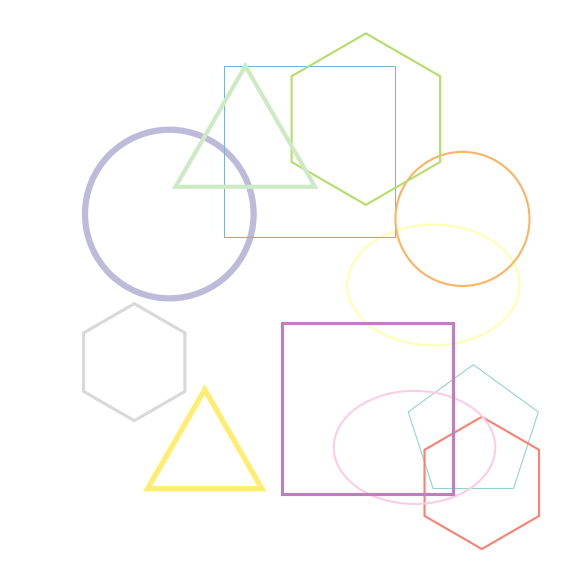[{"shape": "pentagon", "thickness": 0.5, "radius": 0.59, "center": [0.82, 0.249]}, {"shape": "oval", "thickness": 1, "radius": 0.75, "center": [0.75, 0.506]}, {"shape": "circle", "thickness": 3, "radius": 0.73, "center": [0.293, 0.628]}, {"shape": "hexagon", "thickness": 1, "radius": 0.57, "center": [0.834, 0.163]}, {"shape": "square", "thickness": 0.5, "radius": 0.74, "center": [0.536, 0.737]}, {"shape": "circle", "thickness": 1, "radius": 0.58, "center": [0.801, 0.62]}, {"shape": "hexagon", "thickness": 1, "radius": 0.74, "center": [0.633, 0.793]}, {"shape": "oval", "thickness": 1, "radius": 0.7, "center": [0.718, 0.224]}, {"shape": "hexagon", "thickness": 1.5, "radius": 0.51, "center": [0.233, 0.372]}, {"shape": "square", "thickness": 1.5, "radius": 0.74, "center": [0.636, 0.292]}, {"shape": "triangle", "thickness": 2, "radius": 0.7, "center": [0.425, 0.745]}, {"shape": "triangle", "thickness": 2.5, "radius": 0.57, "center": [0.354, 0.21]}]